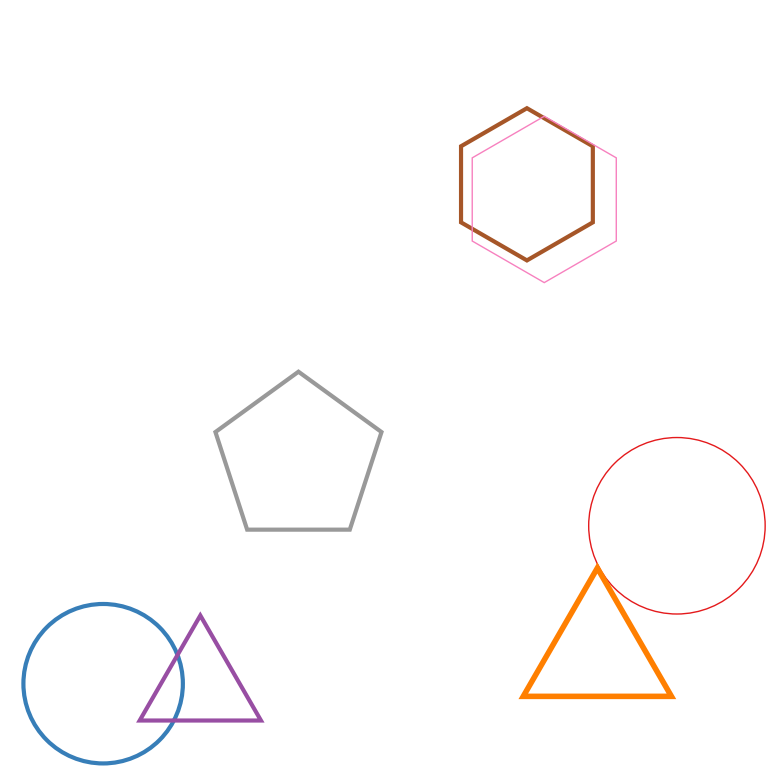[{"shape": "circle", "thickness": 0.5, "radius": 0.57, "center": [0.879, 0.317]}, {"shape": "circle", "thickness": 1.5, "radius": 0.52, "center": [0.134, 0.112]}, {"shape": "triangle", "thickness": 1.5, "radius": 0.45, "center": [0.26, 0.11]}, {"shape": "triangle", "thickness": 2, "radius": 0.56, "center": [0.776, 0.151]}, {"shape": "hexagon", "thickness": 1.5, "radius": 0.49, "center": [0.684, 0.761]}, {"shape": "hexagon", "thickness": 0.5, "radius": 0.54, "center": [0.707, 0.741]}, {"shape": "pentagon", "thickness": 1.5, "radius": 0.57, "center": [0.388, 0.404]}]